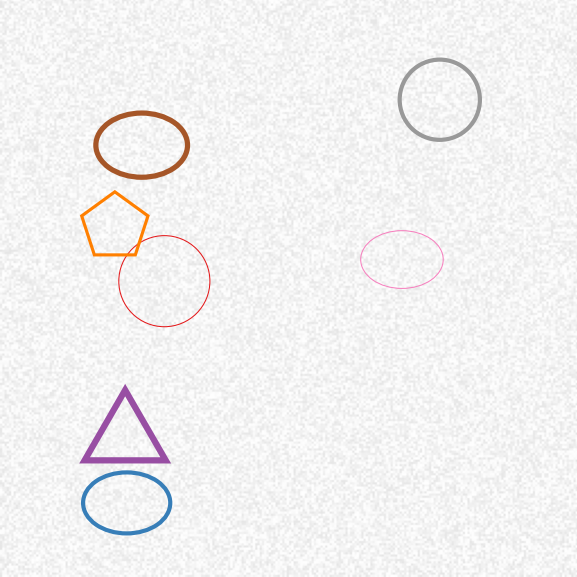[{"shape": "circle", "thickness": 0.5, "radius": 0.39, "center": [0.285, 0.512]}, {"shape": "oval", "thickness": 2, "radius": 0.38, "center": [0.219, 0.128]}, {"shape": "triangle", "thickness": 3, "radius": 0.41, "center": [0.217, 0.243]}, {"shape": "pentagon", "thickness": 1.5, "radius": 0.3, "center": [0.199, 0.607]}, {"shape": "oval", "thickness": 2.5, "radius": 0.4, "center": [0.245, 0.748]}, {"shape": "oval", "thickness": 0.5, "radius": 0.36, "center": [0.696, 0.55]}, {"shape": "circle", "thickness": 2, "radius": 0.35, "center": [0.762, 0.826]}]